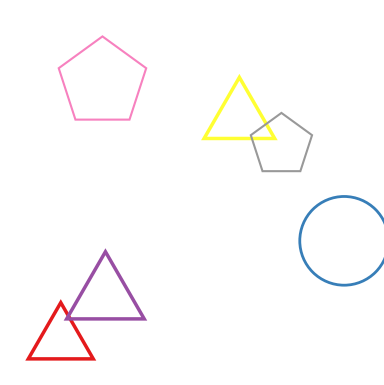[{"shape": "triangle", "thickness": 2.5, "radius": 0.49, "center": [0.158, 0.117]}, {"shape": "circle", "thickness": 2, "radius": 0.58, "center": [0.894, 0.374]}, {"shape": "triangle", "thickness": 2.5, "radius": 0.58, "center": [0.274, 0.23]}, {"shape": "triangle", "thickness": 2.5, "radius": 0.53, "center": [0.622, 0.693]}, {"shape": "pentagon", "thickness": 1.5, "radius": 0.6, "center": [0.266, 0.786]}, {"shape": "pentagon", "thickness": 1.5, "radius": 0.42, "center": [0.731, 0.623]}]